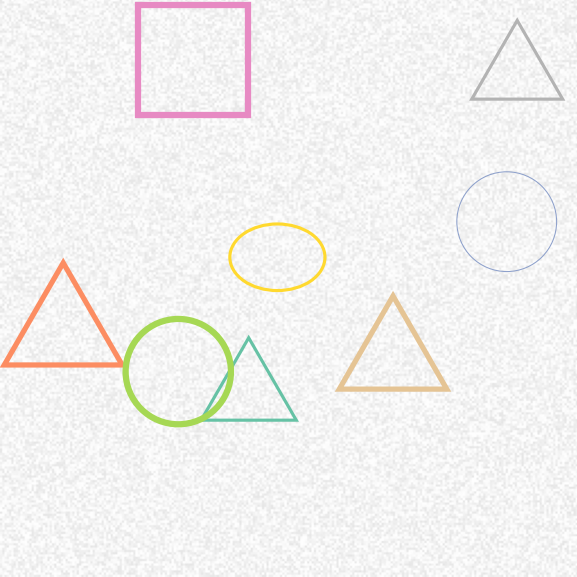[{"shape": "triangle", "thickness": 1.5, "radius": 0.48, "center": [0.431, 0.319]}, {"shape": "triangle", "thickness": 2.5, "radius": 0.59, "center": [0.109, 0.426]}, {"shape": "circle", "thickness": 0.5, "radius": 0.43, "center": [0.877, 0.615]}, {"shape": "square", "thickness": 3, "radius": 0.48, "center": [0.334, 0.895]}, {"shape": "circle", "thickness": 3, "radius": 0.46, "center": [0.309, 0.356]}, {"shape": "oval", "thickness": 1.5, "radius": 0.41, "center": [0.48, 0.554]}, {"shape": "triangle", "thickness": 2.5, "radius": 0.54, "center": [0.681, 0.379]}, {"shape": "triangle", "thickness": 1.5, "radius": 0.45, "center": [0.896, 0.873]}]